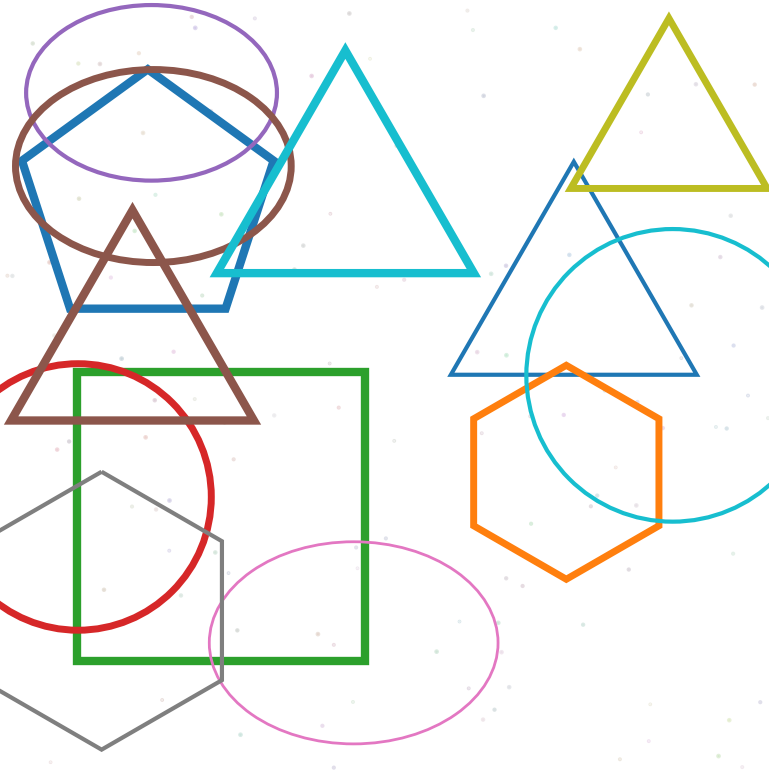[{"shape": "triangle", "thickness": 1.5, "radius": 0.92, "center": [0.745, 0.606]}, {"shape": "pentagon", "thickness": 3, "radius": 0.86, "center": [0.192, 0.738]}, {"shape": "hexagon", "thickness": 2.5, "radius": 0.69, "center": [0.735, 0.387]}, {"shape": "square", "thickness": 3, "radius": 0.94, "center": [0.287, 0.329]}, {"shape": "circle", "thickness": 2.5, "radius": 0.87, "center": [0.101, 0.355]}, {"shape": "oval", "thickness": 1.5, "radius": 0.81, "center": [0.197, 0.879]}, {"shape": "triangle", "thickness": 3, "radius": 0.91, "center": [0.172, 0.545]}, {"shape": "oval", "thickness": 2.5, "radius": 0.9, "center": [0.199, 0.784]}, {"shape": "oval", "thickness": 1, "radius": 0.94, "center": [0.459, 0.165]}, {"shape": "hexagon", "thickness": 1.5, "radius": 0.9, "center": [0.132, 0.207]}, {"shape": "triangle", "thickness": 2.5, "radius": 0.74, "center": [0.869, 0.829]}, {"shape": "circle", "thickness": 1.5, "radius": 0.95, "center": [0.874, 0.513]}, {"shape": "triangle", "thickness": 3, "radius": 0.96, "center": [0.449, 0.742]}]